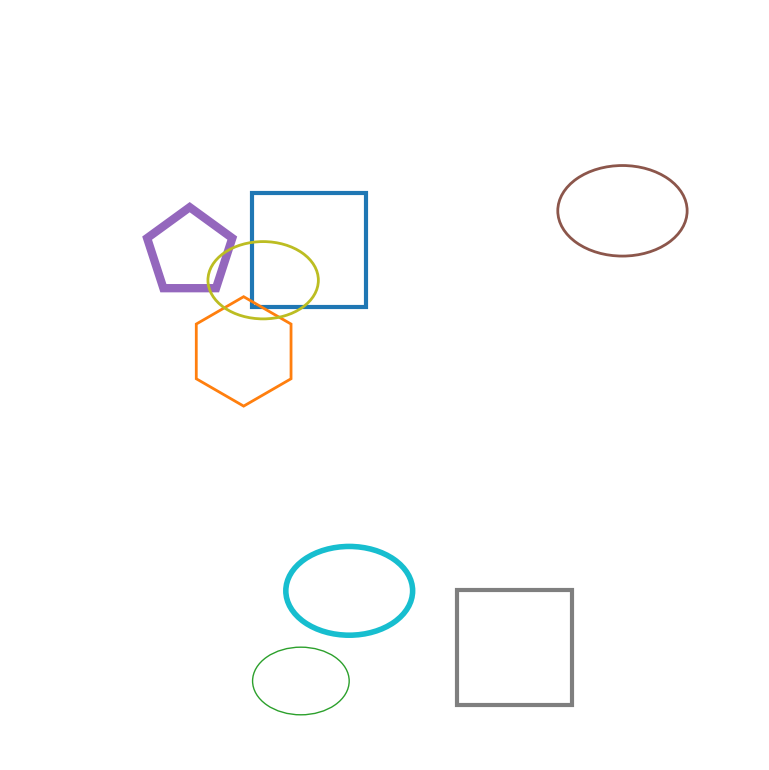[{"shape": "square", "thickness": 1.5, "radius": 0.37, "center": [0.401, 0.675]}, {"shape": "hexagon", "thickness": 1, "radius": 0.36, "center": [0.316, 0.544]}, {"shape": "oval", "thickness": 0.5, "radius": 0.31, "center": [0.391, 0.116]}, {"shape": "pentagon", "thickness": 3, "radius": 0.29, "center": [0.246, 0.673]}, {"shape": "oval", "thickness": 1, "radius": 0.42, "center": [0.808, 0.726]}, {"shape": "square", "thickness": 1.5, "radius": 0.37, "center": [0.668, 0.159]}, {"shape": "oval", "thickness": 1, "radius": 0.36, "center": [0.342, 0.636]}, {"shape": "oval", "thickness": 2, "radius": 0.41, "center": [0.454, 0.233]}]